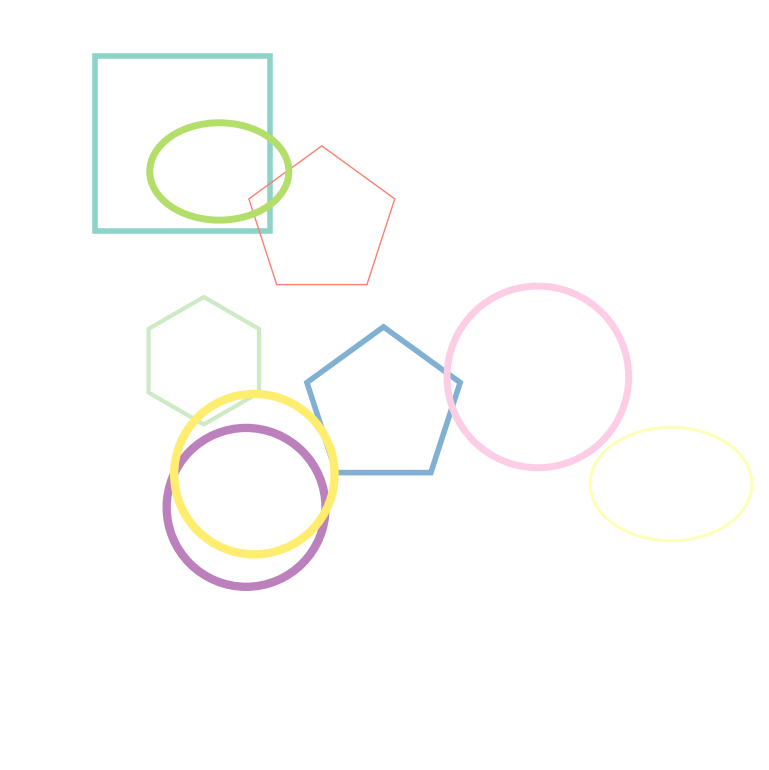[{"shape": "square", "thickness": 2, "radius": 0.57, "center": [0.237, 0.814]}, {"shape": "oval", "thickness": 1, "radius": 0.53, "center": [0.871, 0.371]}, {"shape": "pentagon", "thickness": 0.5, "radius": 0.5, "center": [0.418, 0.711]}, {"shape": "pentagon", "thickness": 2, "radius": 0.52, "center": [0.498, 0.471]}, {"shape": "oval", "thickness": 2.5, "radius": 0.45, "center": [0.285, 0.777]}, {"shape": "circle", "thickness": 2.5, "radius": 0.59, "center": [0.698, 0.511]}, {"shape": "circle", "thickness": 3, "radius": 0.52, "center": [0.32, 0.341]}, {"shape": "hexagon", "thickness": 1.5, "radius": 0.41, "center": [0.265, 0.532]}, {"shape": "circle", "thickness": 3, "radius": 0.52, "center": [0.33, 0.384]}]